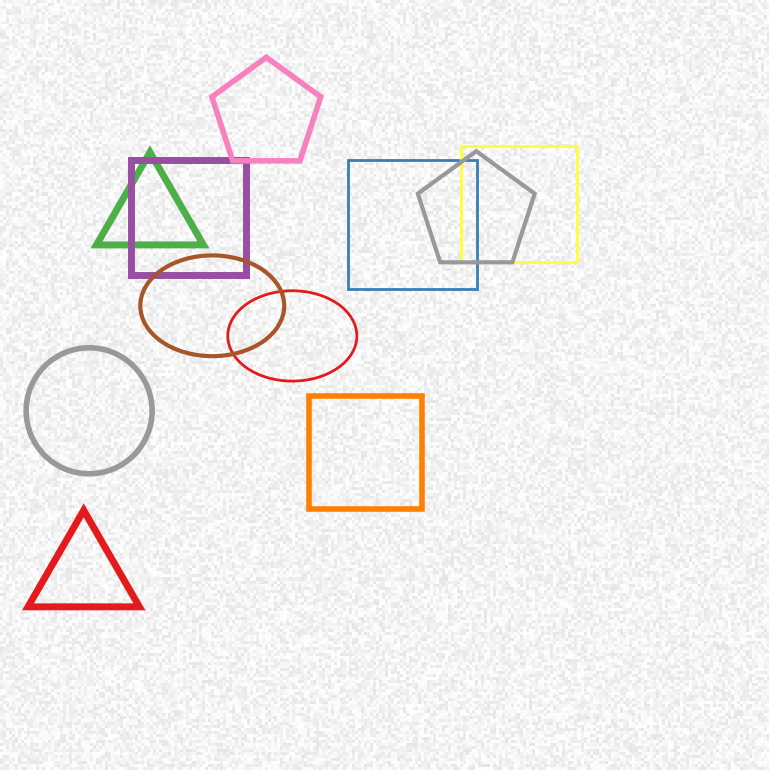[{"shape": "oval", "thickness": 1, "radius": 0.42, "center": [0.38, 0.564]}, {"shape": "triangle", "thickness": 2.5, "radius": 0.42, "center": [0.109, 0.254]}, {"shape": "square", "thickness": 1, "radius": 0.42, "center": [0.536, 0.709]}, {"shape": "triangle", "thickness": 2.5, "radius": 0.4, "center": [0.195, 0.722]}, {"shape": "square", "thickness": 2.5, "radius": 0.37, "center": [0.245, 0.717]}, {"shape": "square", "thickness": 2, "radius": 0.37, "center": [0.475, 0.412]}, {"shape": "square", "thickness": 1, "radius": 0.38, "center": [0.674, 0.735]}, {"shape": "oval", "thickness": 1.5, "radius": 0.47, "center": [0.276, 0.603]}, {"shape": "pentagon", "thickness": 2, "radius": 0.37, "center": [0.346, 0.851]}, {"shape": "circle", "thickness": 2, "radius": 0.41, "center": [0.116, 0.467]}, {"shape": "pentagon", "thickness": 1.5, "radius": 0.4, "center": [0.619, 0.724]}]